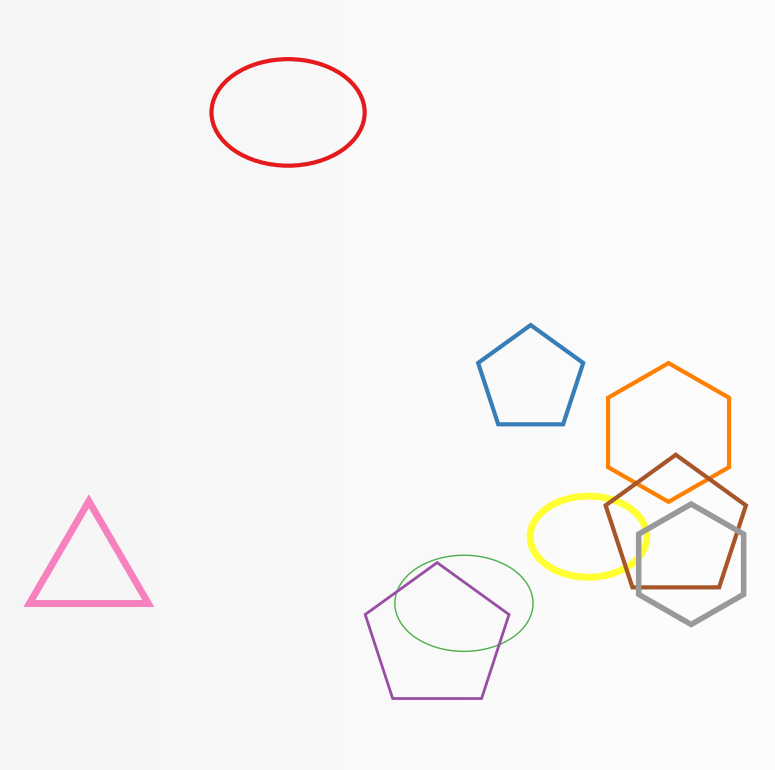[{"shape": "oval", "thickness": 1.5, "radius": 0.49, "center": [0.372, 0.854]}, {"shape": "pentagon", "thickness": 1.5, "radius": 0.36, "center": [0.685, 0.507]}, {"shape": "oval", "thickness": 0.5, "radius": 0.45, "center": [0.599, 0.216]}, {"shape": "pentagon", "thickness": 1, "radius": 0.49, "center": [0.564, 0.172]}, {"shape": "hexagon", "thickness": 1.5, "radius": 0.45, "center": [0.863, 0.438]}, {"shape": "oval", "thickness": 2.5, "radius": 0.38, "center": [0.759, 0.303]}, {"shape": "pentagon", "thickness": 1.5, "radius": 0.48, "center": [0.872, 0.314]}, {"shape": "triangle", "thickness": 2.5, "radius": 0.44, "center": [0.115, 0.261]}, {"shape": "hexagon", "thickness": 2, "radius": 0.39, "center": [0.892, 0.267]}]